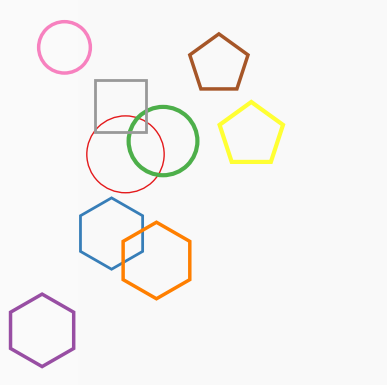[{"shape": "circle", "thickness": 1, "radius": 0.5, "center": [0.324, 0.599]}, {"shape": "hexagon", "thickness": 2, "radius": 0.46, "center": [0.288, 0.393]}, {"shape": "circle", "thickness": 3, "radius": 0.44, "center": [0.421, 0.634]}, {"shape": "hexagon", "thickness": 2.5, "radius": 0.47, "center": [0.109, 0.142]}, {"shape": "hexagon", "thickness": 2.5, "radius": 0.5, "center": [0.404, 0.323]}, {"shape": "pentagon", "thickness": 3, "radius": 0.43, "center": [0.648, 0.649]}, {"shape": "pentagon", "thickness": 2.5, "radius": 0.4, "center": [0.565, 0.833]}, {"shape": "circle", "thickness": 2.5, "radius": 0.33, "center": [0.166, 0.877]}, {"shape": "square", "thickness": 2, "radius": 0.33, "center": [0.311, 0.725]}]